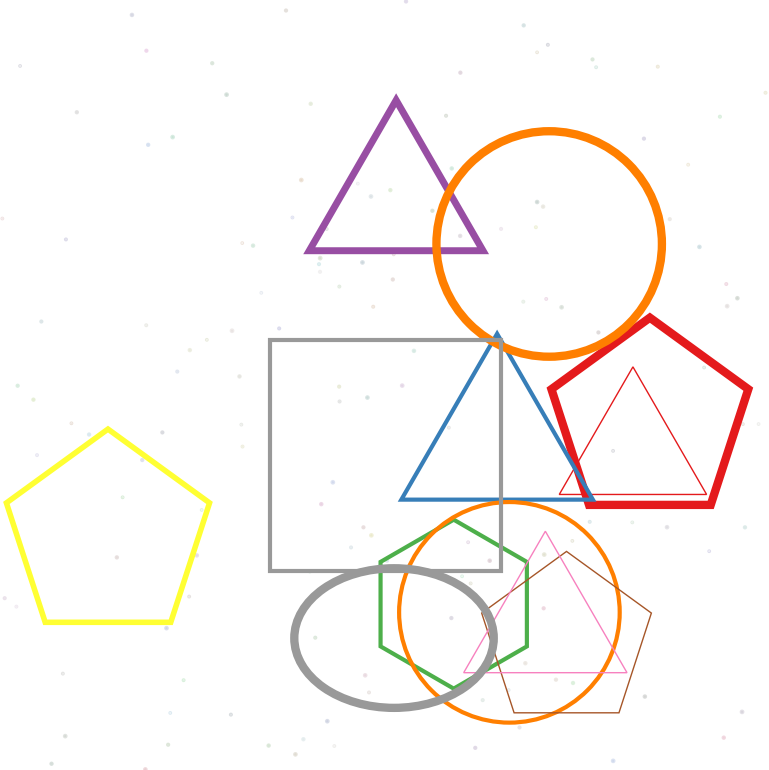[{"shape": "pentagon", "thickness": 3, "radius": 0.67, "center": [0.844, 0.453]}, {"shape": "triangle", "thickness": 0.5, "radius": 0.55, "center": [0.822, 0.413]}, {"shape": "triangle", "thickness": 1.5, "radius": 0.72, "center": [0.646, 0.423]}, {"shape": "hexagon", "thickness": 1.5, "radius": 0.55, "center": [0.589, 0.215]}, {"shape": "triangle", "thickness": 2.5, "radius": 0.65, "center": [0.514, 0.74]}, {"shape": "circle", "thickness": 3, "radius": 0.73, "center": [0.713, 0.683]}, {"shape": "circle", "thickness": 1.5, "radius": 0.72, "center": [0.662, 0.205]}, {"shape": "pentagon", "thickness": 2, "radius": 0.69, "center": [0.14, 0.304]}, {"shape": "pentagon", "thickness": 0.5, "radius": 0.58, "center": [0.736, 0.168]}, {"shape": "triangle", "thickness": 0.5, "radius": 0.61, "center": [0.708, 0.188]}, {"shape": "square", "thickness": 1.5, "radius": 0.75, "center": [0.5, 0.409]}, {"shape": "oval", "thickness": 3, "radius": 0.65, "center": [0.512, 0.171]}]